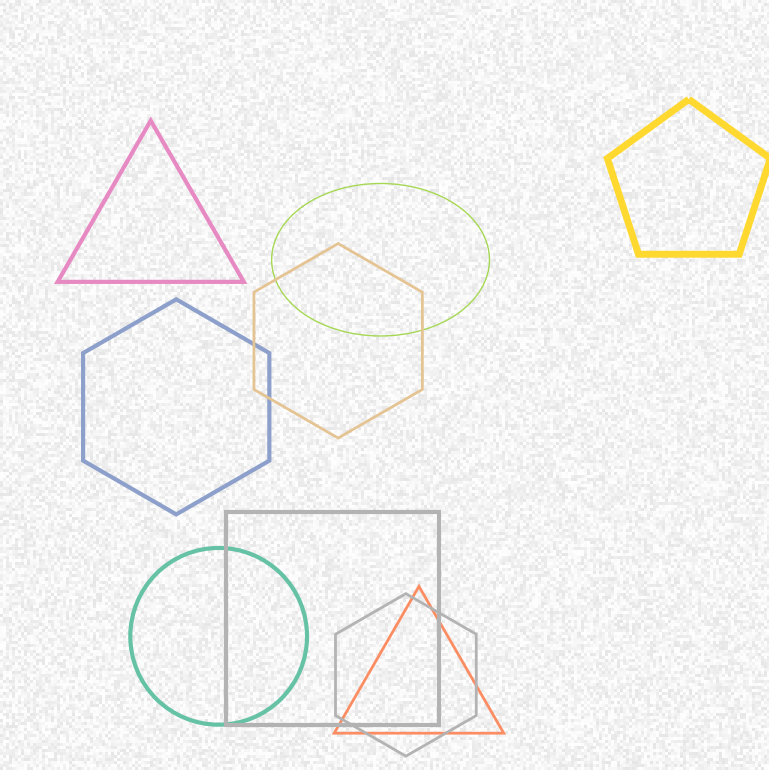[{"shape": "circle", "thickness": 1.5, "radius": 0.57, "center": [0.284, 0.174]}, {"shape": "triangle", "thickness": 1, "radius": 0.64, "center": [0.544, 0.111]}, {"shape": "hexagon", "thickness": 1.5, "radius": 0.7, "center": [0.229, 0.472]}, {"shape": "triangle", "thickness": 1.5, "radius": 0.7, "center": [0.196, 0.704]}, {"shape": "oval", "thickness": 0.5, "radius": 0.71, "center": [0.494, 0.663]}, {"shape": "pentagon", "thickness": 2.5, "radius": 0.56, "center": [0.895, 0.76]}, {"shape": "hexagon", "thickness": 1, "radius": 0.63, "center": [0.439, 0.557]}, {"shape": "square", "thickness": 1.5, "radius": 0.69, "center": [0.432, 0.196]}, {"shape": "hexagon", "thickness": 1, "radius": 0.53, "center": [0.527, 0.124]}]